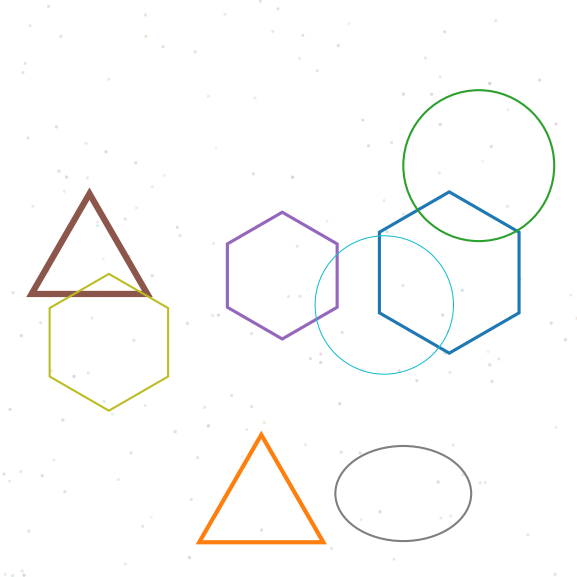[{"shape": "hexagon", "thickness": 1.5, "radius": 0.7, "center": [0.778, 0.527]}, {"shape": "triangle", "thickness": 2, "radius": 0.62, "center": [0.452, 0.122]}, {"shape": "circle", "thickness": 1, "radius": 0.65, "center": [0.829, 0.712]}, {"shape": "hexagon", "thickness": 1.5, "radius": 0.55, "center": [0.489, 0.522]}, {"shape": "triangle", "thickness": 3, "radius": 0.58, "center": [0.155, 0.548]}, {"shape": "oval", "thickness": 1, "radius": 0.59, "center": [0.698, 0.145]}, {"shape": "hexagon", "thickness": 1, "radius": 0.59, "center": [0.189, 0.406]}, {"shape": "circle", "thickness": 0.5, "radius": 0.6, "center": [0.665, 0.471]}]